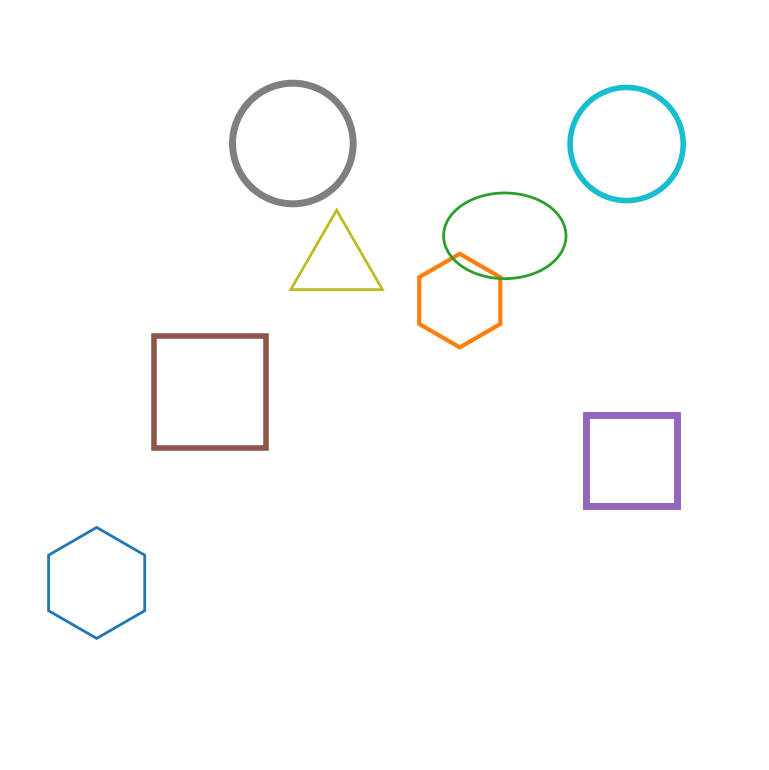[{"shape": "hexagon", "thickness": 1, "radius": 0.36, "center": [0.126, 0.243]}, {"shape": "hexagon", "thickness": 1.5, "radius": 0.3, "center": [0.597, 0.61]}, {"shape": "oval", "thickness": 1, "radius": 0.4, "center": [0.656, 0.694]}, {"shape": "square", "thickness": 2.5, "radius": 0.3, "center": [0.82, 0.402]}, {"shape": "square", "thickness": 2, "radius": 0.36, "center": [0.272, 0.491]}, {"shape": "circle", "thickness": 2.5, "radius": 0.39, "center": [0.38, 0.814]}, {"shape": "triangle", "thickness": 1, "radius": 0.34, "center": [0.437, 0.658]}, {"shape": "circle", "thickness": 2, "radius": 0.37, "center": [0.814, 0.813]}]